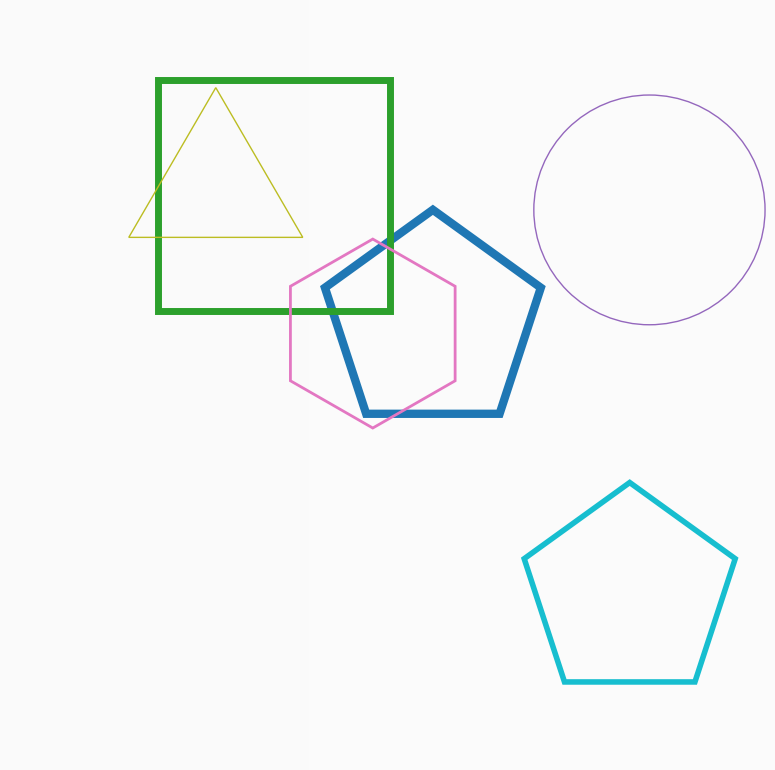[{"shape": "pentagon", "thickness": 3, "radius": 0.73, "center": [0.559, 0.581]}, {"shape": "square", "thickness": 2.5, "radius": 0.75, "center": [0.354, 0.746]}, {"shape": "circle", "thickness": 0.5, "radius": 0.75, "center": [0.838, 0.727]}, {"shape": "hexagon", "thickness": 1, "radius": 0.61, "center": [0.481, 0.567]}, {"shape": "triangle", "thickness": 0.5, "radius": 0.65, "center": [0.278, 0.757]}, {"shape": "pentagon", "thickness": 2, "radius": 0.72, "center": [0.813, 0.23]}]